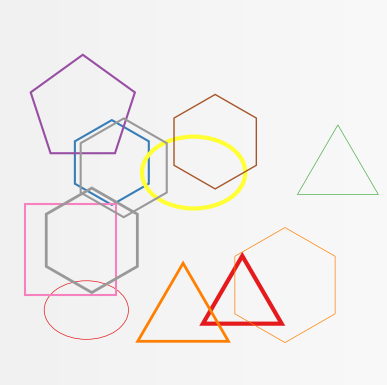[{"shape": "oval", "thickness": 0.5, "radius": 0.54, "center": [0.223, 0.195]}, {"shape": "triangle", "thickness": 3, "radius": 0.59, "center": [0.625, 0.218]}, {"shape": "hexagon", "thickness": 1.5, "radius": 0.55, "center": [0.289, 0.578]}, {"shape": "triangle", "thickness": 0.5, "radius": 0.6, "center": [0.872, 0.555]}, {"shape": "pentagon", "thickness": 1.5, "radius": 0.71, "center": [0.214, 0.716]}, {"shape": "triangle", "thickness": 2, "radius": 0.68, "center": [0.472, 0.181]}, {"shape": "hexagon", "thickness": 0.5, "radius": 0.75, "center": [0.735, 0.26]}, {"shape": "oval", "thickness": 3, "radius": 0.67, "center": [0.5, 0.552]}, {"shape": "hexagon", "thickness": 1, "radius": 0.61, "center": [0.555, 0.632]}, {"shape": "square", "thickness": 1.5, "radius": 0.59, "center": [0.182, 0.353]}, {"shape": "hexagon", "thickness": 2, "radius": 0.68, "center": [0.237, 0.376]}, {"shape": "hexagon", "thickness": 1.5, "radius": 0.64, "center": [0.319, 0.564]}]